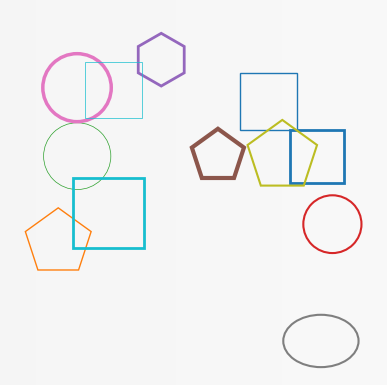[{"shape": "square", "thickness": 2, "radius": 0.34, "center": [0.818, 0.594]}, {"shape": "square", "thickness": 1, "radius": 0.37, "center": [0.694, 0.737]}, {"shape": "pentagon", "thickness": 1, "radius": 0.45, "center": [0.15, 0.371]}, {"shape": "circle", "thickness": 0.5, "radius": 0.43, "center": [0.199, 0.594]}, {"shape": "circle", "thickness": 1.5, "radius": 0.38, "center": [0.858, 0.418]}, {"shape": "hexagon", "thickness": 2, "radius": 0.34, "center": [0.416, 0.845]}, {"shape": "pentagon", "thickness": 3, "radius": 0.35, "center": [0.562, 0.595]}, {"shape": "circle", "thickness": 2.5, "radius": 0.44, "center": [0.199, 0.772]}, {"shape": "oval", "thickness": 1.5, "radius": 0.49, "center": [0.828, 0.114]}, {"shape": "pentagon", "thickness": 1.5, "radius": 0.47, "center": [0.729, 0.594]}, {"shape": "square", "thickness": 0.5, "radius": 0.36, "center": [0.293, 0.765]}, {"shape": "square", "thickness": 2, "radius": 0.46, "center": [0.28, 0.447]}]